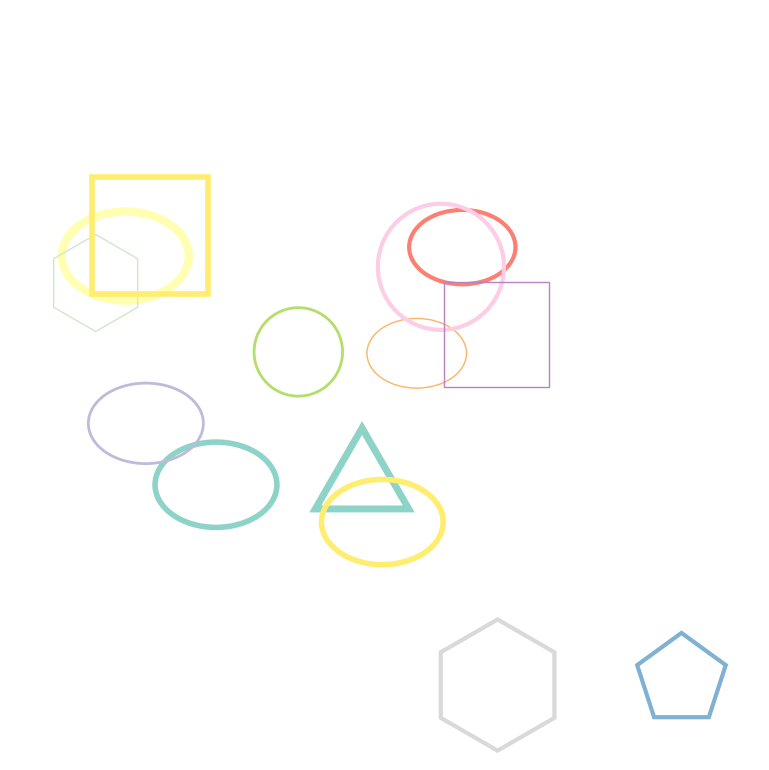[{"shape": "triangle", "thickness": 2.5, "radius": 0.35, "center": [0.47, 0.374]}, {"shape": "oval", "thickness": 2, "radius": 0.4, "center": [0.28, 0.37]}, {"shape": "oval", "thickness": 3, "radius": 0.41, "center": [0.163, 0.667]}, {"shape": "oval", "thickness": 1, "radius": 0.37, "center": [0.189, 0.45]}, {"shape": "oval", "thickness": 1.5, "radius": 0.35, "center": [0.6, 0.679]}, {"shape": "pentagon", "thickness": 1.5, "radius": 0.3, "center": [0.885, 0.118]}, {"shape": "oval", "thickness": 0.5, "radius": 0.32, "center": [0.541, 0.541]}, {"shape": "circle", "thickness": 1, "radius": 0.29, "center": [0.387, 0.543]}, {"shape": "circle", "thickness": 1.5, "radius": 0.41, "center": [0.573, 0.653]}, {"shape": "hexagon", "thickness": 1.5, "radius": 0.43, "center": [0.646, 0.11]}, {"shape": "square", "thickness": 0.5, "radius": 0.34, "center": [0.645, 0.565]}, {"shape": "hexagon", "thickness": 0.5, "radius": 0.31, "center": [0.124, 0.632]}, {"shape": "square", "thickness": 2, "radius": 0.38, "center": [0.195, 0.694]}, {"shape": "oval", "thickness": 2, "radius": 0.4, "center": [0.497, 0.322]}]